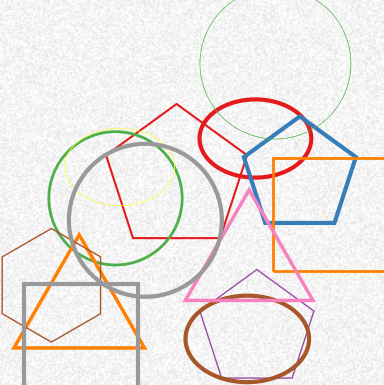[{"shape": "oval", "thickness": 3, "radius": 0.73, "center": [0.663, 0.64]}, {"shape": "pentagon", "thickness": 1.5, "radius": 0.96, "center": [0.459, 0.537]}, {"shape": "pentagon", "thickness": 3, "radius": 0.76, "center": [0.779, 0.545]}, {"shape": "circle", "thickness": 2, "radius": 0.87, "center": [0.3, 0.485]}, {"shape": "circle", "thickness": 0.5, "radius": 0.98, "center": [0.715, 0.835]}, {"shape": "pentagon", "thickness": 1, "radius": 0.78, "center": [0.667, 0.144]}, {"shape": "square", "thickness": 2, "radius": 0.74, "center": [0.855, 0.442]}, {"shape": "triangle", "thickness": 2.5, "radius": 0.98, "center": [0.206, 0.194]}, {"shape": "oval", "thickness": 0.5, "radius": 0.71, "center": [0.31, 0.566]}, {"shape": "oval", "thickness": 3, "radius": 0.8, "center": [0.642, 0.12]}, {"shape": "hexagon", "thickness": 1, "radius": 0.74, "center": [0.133, 0.259]}, {"shape": "triangle", "thickness": 2.5, "radius": 0.96, "center": [0.647, 0.315]}, {"shape": "square", "thickness": 3, "radius": 0.74, "center": [0.211, 0.113]}, {"shape": "circle", "thickness": 3, "radius": 0.99, "center": [0.378, 0.428]}]